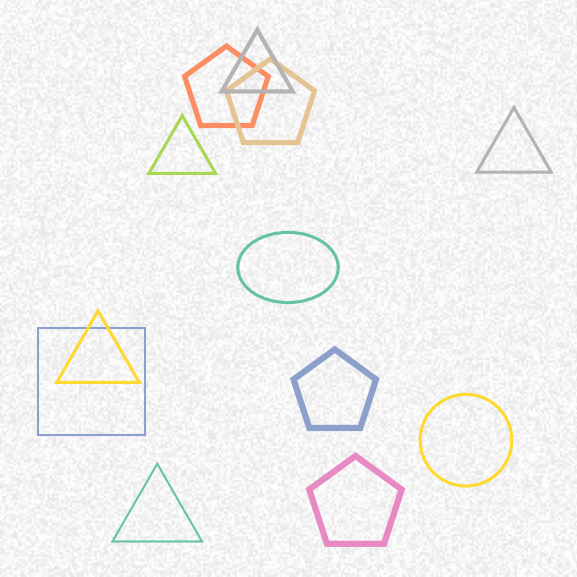[{"shape": "triangle", "thickness": 1, "radius": 0.45, "center": [0.272, 0.106]}, {"shape": "oval", "thickness": 1.5, "radius": 0.43, "center": [0.499, 0.536]}, {"shape": "pentagon", "thickness": 2.5, "radius": 0.38, "center": [0.392, 0.843]}, {"shape": "pentagon", "thickness": 3, "radius": 0.38, "center": [0.58, 0.319]}, {"shape": "square", "thickness": 1, "radius": 0.47, "center": [0.158, 0.338]}, {"shape": "pentagon", "thickness": 3, "radius": 0.42, "center": [0.616, 0.126]}, {"shape": "triangle", "thickness": 1.5, "radius": 0.33, "center": [0.316, 0.732]}, {"shape": "triangle", "thickness": 1.5, "radius": 0.41, "center": [0.17, 0.378]}, {"shape": "circle", "thickness": 1.5, "radius": 0.4, "center": [0.807, 0.237]}, {"shape": "pentagon", "thickness": 2.5, "radius": 0.4, "center": [0.468, 0.817]}, {"shape": "triangle", "thickness": 2, "radius": 0.36, "center": [0.445, 0.876]}, {"shape": "triangle", "thickness": 1.5, "radius": 0.37, "center": [0.89, 0.738]}]